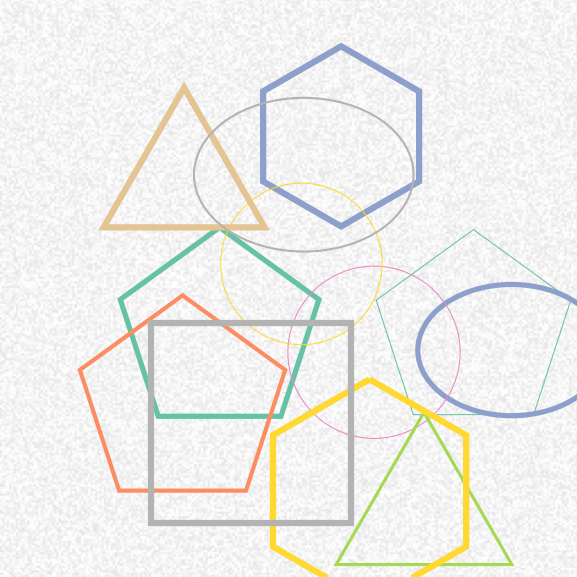[{"shape": "pentagon", "thickness": 2.5, "radius": 0.9, "center": [0.38, 0.425]}, {"shape": "pentagon", "thickness": 0.5, "radius": 0.89, "center": [0.82, 0.424]}, {"shape": "pentagon", "thickness": 2, "radius": 0.93, "center": [0.316, 0.301]}, {"shape": "hexagon", "thickness": 3, "radius": 0.78, "center": [0.591, 0.763]}, {"shape": "oval", "thickness": 2.5, "radius": 0.81, "center": [0.886, 0.393]}, {"shape": "circle", "thickness": 0.5, "radius": 0.75, "center": [0.648, 0.389]}, {"shape": "triangle", "thickness": 1.5, "radius": 0.88, "center": [0.734, 0.109]}, {"shape": "circle", "thickness": 0.5, "radius": 0.7, "center": [0.522, 0.542]}, {"shape": "hexagon", "thickness": 3, "radius": 0.97, "center": [0.64, 0.149]}, {"shape": "triangle", "thickness": 3, "radius": 0.81, "center": [0.319, 0.686]}, {"shape": "oval", "thickness": 1, "radius": 0.95, "center": [0.526, 0.697]}, {"shape": "square", "thickness": 3, "radius": 0.86, "center": [0.435, 0.267]}]